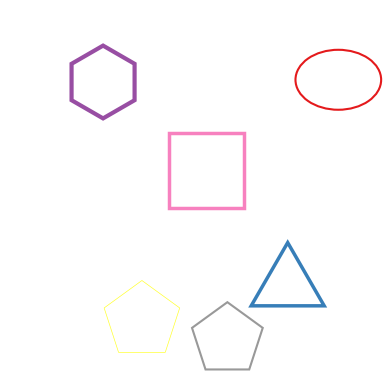[{"shape": "oval", "thickness": 1.5, "radius": 0.56, "center": [0.879, 0.793]}, {"shape": "triangle", "thickness": 2.5, "radius": 0.55, "center": [0.747, 0.26]}, {"shape": "hexagon", "thickness": 3, "radius": 0.47, "center": [0.268, 0.787]}, {"shape": "pentagon", "thickness": 0.5, "radius": 0.52, "center": [0.369, 0.168]}, {"shape": "square", "thickness": 2.5, "radius": 0.49, "center": [0.537, 0.556]}, {"shape": "pentagon", "thickness": 1.5, "radius": 0.48, "center": [0.591, 0.119]}]